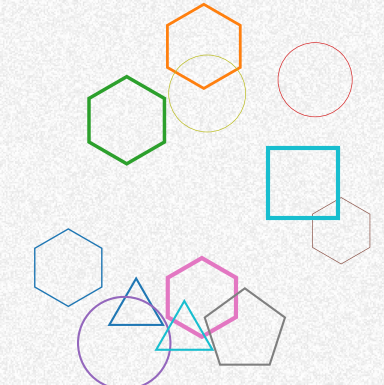[{"shape": "hexagon", "thickness": 1, "radius": 0.5, "center": [0.177, 0.305]}, {"shape": "triangle", "thickness": 1.5, "radius": 0.4, "center": [0.354, 0.196]}, {"shape": "hexagon", "thickness": 2, "radius": 0.55, "center": [0.529, 0.88]}, {"shape": "hexagon", "thickness": 2.5, "radius": 0.57, "center": [0.329, 0.688]}, {"shape": "circle", "thickness": 0.5, "radius": 0.48, "center": [0.819, 0.793]}, {"shape": "circle", "thickness": 1.5, "radius": 0.6, "center": [0.323, 0.109]}, {"shape": "hexagon", "thickness": 0.5, "radius": 0.43, "center": [0.886, 0.401]}, {"shape": "hexagon", "thickness": 3, "radius": 0.51, "center": [0.524, 0.227]}, {"shape": "pentagon", "thickness": 1.5, "radius": 0.55, "center": [0.636, 0.141]}, {"shape": "circle", "thickness": 0.5, "radius": 0.5, "center": [0.538, 0.757]}, {"shape": "square", "thickness": 3, "radius": 0.46, "center": [0.787, 0.525]}, {"shape": "triangle", "thickness": 1.5, "radius": 0.42, "center": [0.479, 0.134]}]